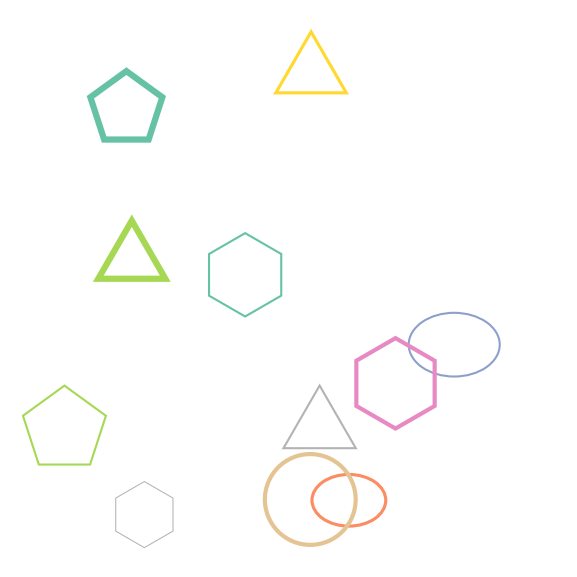[{"shape": "pentagon", "thickness": 3, "radius": 0.33, "center": [0.219, 0.81]}, {"shape": "hexagon", "thickness": 1, "radius": 0.36, "center": [0.425, 0.523]}, {"shape": "oval", "thickness": 1.5, "radius": 0.32, "center": [0.604, 0.133]}, {"shape": "oval", "thickness": 1, "radius": 0.39, "center": [0.787, 0.402]}, {"shape": "hexagon", "thickness": 2, "radius": 0.39, "center": [0.685, 0.335]}, {"shape": "pentagon", "thickness": 1, "radius": 0.38, "center": [0.112, 0.256]}, {"shape": "triangle", "thickness": 3, "radius": 0.34, "center": [0.228, 0.55]}, {"shape": "triangle", "thickness": 1.5, "radius": 0.35, "center": [0.539, 0.874]}, {"shape": "circle", "thickness": 2, "radius": 0.39, "center": [0.537, 0.134]}, {"shape": "hexagon", "thickness": 0.5, "radius": 0.29, "center": [0.25, 0.108]}, {"shape": "triangle", "thickness": 1, "radius": 0.36, "center": [0.553, 0.259]}]